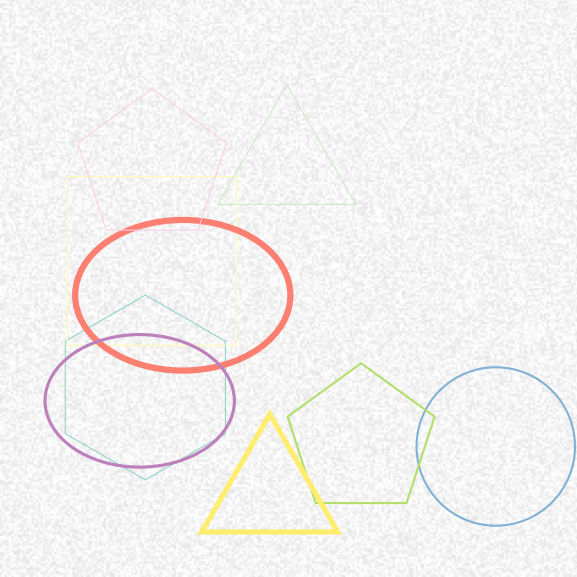[{"shape": "hexagon", "thickness": 0.5, "radius": 0.8, "center": [0.252, 0.328]}, {"shape": "square", "thickness": 0.5, "radius": 0.73, "center": [0.262, 0.548]}, {"shape": "oval", "thickness": 3, "radius": 0.93, "center": [0.316, 0.488]}, {"shape": "circle", "thickness": 1, "radius": 0.69, "center": [0.859, 0.226]}, {"shape": "pentagon", "thickness": 1, "radius": 0.67, "center": [0.625, 0.236]}, {"shape": "pentagon", "thickness": 0.5, "radius": 0.68, "center": [0.263, 0.71]}, {"shape": "oval", "thickness": 1.5, "radius": 0.82, "center": [0.242, 0.305]}, {"shape": "triangle", "thickness": 0.5, "radius": 0.69, "center": [0.497, 0.714]}, {"shape": "triangle", "thickness": 2.5, "radius": 0.68, "center": [0.467, 0.146]}]